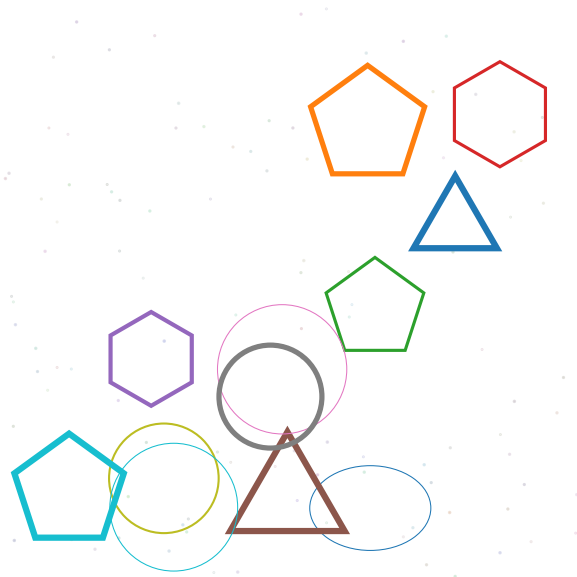[{"shape": "oval", "thickness": 0.5, "radius": 0.52, "center": [0.641, 0.119]}, {"shape": "triangle", "thickness": 3, "radius": 0.42, "center": [0.788, 0.611]}, {"shape": "pentagon", "thickness": 2.5, "radius": 0.52, "center": [0.637, 0.782]}, {"shape": "pentagon", "thickness": 1.5, "radius": 0.44, "center": [0.649, 0.464]}, {"shape": "hexagon", "thickness": 1.5, "radius": 0.46, "center": [0.866, 0.801]}, {"shape": "hexagon", "thickness": 2, "radius": 0.41, "center": [0.262, 0.378]}, {"shape": "triangle", "thickness": 3, "radius": 0.57, "center": [0.498, 0.137]}, {"shape": "circle", "thickness": 0.5, "radius": 0.56, "center": [0.489, 0.36]}, {"shape": "circle", "thickness": 2.5, "radius": 0.45, "center": [0.468, 0.312]}, {"shape": "circle", "thickness": 1, "radius": 0.47, "center": [0.284, 0.171]}, {"shape": "pentagon", "thickness": 3, "radius": 0.5, "center": [0.12, 0.149]}, {"shape": "circle", "thickness": 0.5, "radius": 0.55, "center": [0.301, 0.121]}]